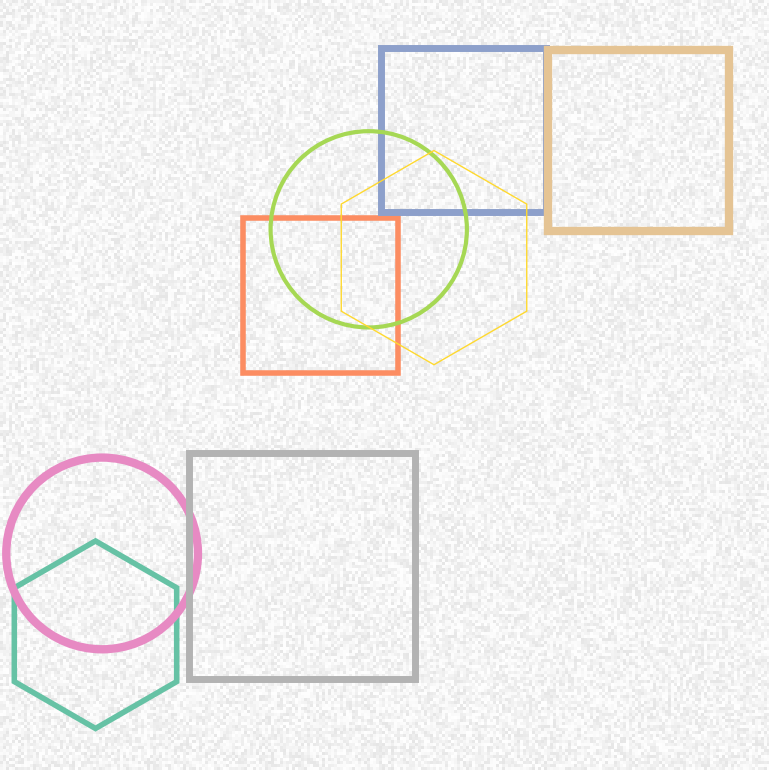[{"shape": "hexagon", "thickness": 2, "radius": 0.61, "center": [0.124, 0.176]}, {"shape": "square", "thickness": 2, "radius": 0.5, "center": [0.417, 0.616]}, {"shape": "square", "thickness": 2.5, "radius": 0.53, "center": [0.602, 0.831]}, {"shape": "circle", "thickness": 3, "radius": 0.62, "center": [0.133, 0.281]}, {"shape": "circle", "thickness": 1.5, "radius": 0.64, "center": [0.479, 0.702]}, {"shape": "hexagon", "thickness": 0.5, "radius": 0.7, "center": [0.564, 0.665]}, {"shape": "square", "thickness": 3, "radius": 0.59, "center": [0.829, 0.817]}, {"shape": "square", "thickness": 2.5, "radius": 0.73, "center": [0.392, 0.265]}]